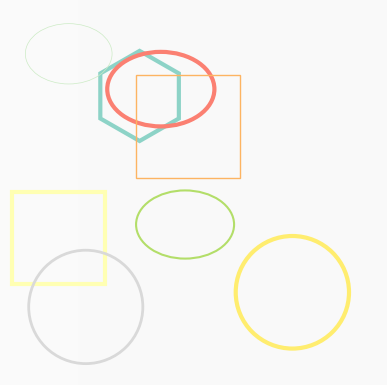[{"shape": "hexagon", "thickness": 3, "radius": 0.59, "center": [0.36, 0.751]}, {"shape": "square", "thickness": 3, "radius": 0.6, "center": [0.15, 0.382]}, {"shape": "oval", "thickness": 3, "radius": 0.69, "center": [0.415, 0.768]}, {"shape": "square", "thickness": 1, "radius": 0.67, "center": [0.486, 0.672]}, {"shape": "oval", "thickness": 1.5, "radius": 0.63, "center": [0.478, 0.417]}, {"shape": "circle", "thickness": 2, "radius": 0.74, "center": [0.221, 0.203]}, {"shape": "oval", "thickness": 0.5, "radius": 0.56, "center": [0.177, 0.86]}, {"shape": "circle", "thickness": 3, "radius": 0.73, "center": [0.754, 0.241]}]